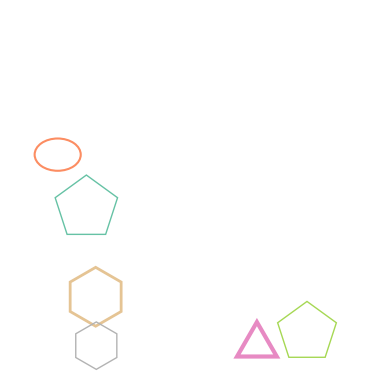[{"shape": "pentagon", "thickness": 1, "radius": 0.43, "center": [0.224, 0.46]}, {"shape": "oval", "thickness": 1.5, "radius": 0.3, "center": [0.15, 0.598]}, {"shape": "triangle", "thickness": 3, "radius": 0.3, "center": [0.667, 0.104]}, {"shape": "pentagon", "thickness": 1, "radius": 0.4, "center": [0.797, 0.137]}, {"shape": "hexagon", "thickness": 2, "radius": 0.38, "center": [0.248, 0.229]}, {"shape": "hexagon", "thickness": 1, "radius": 0.31, "center": [0.25, 0.102]}]